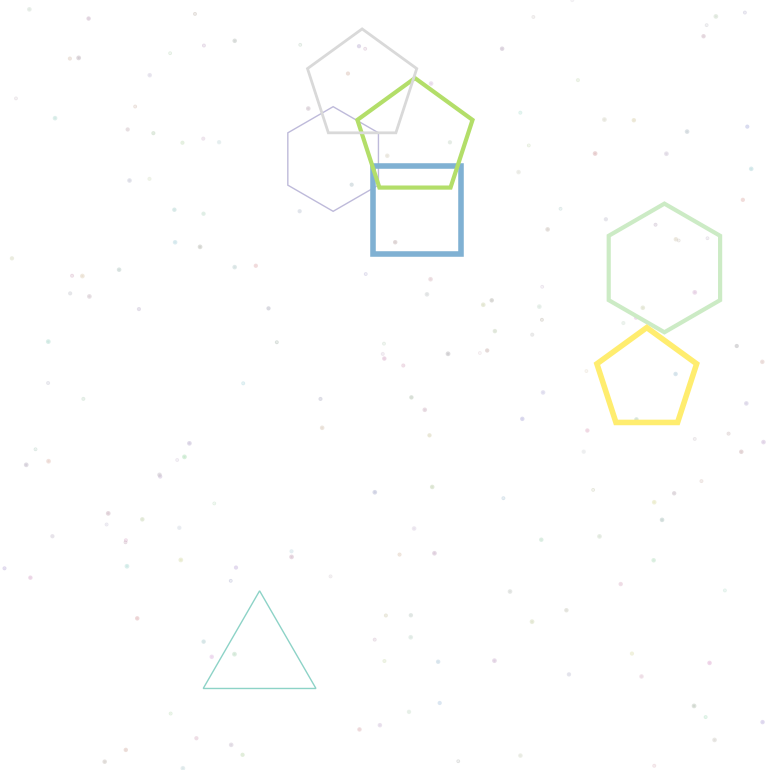[{"shape": "triangle", "thickness": 0.5, "radius": 0.42, "center": [0.337, 0.148]}, {"shape": "hexagon", "thickness": 0.5, "radius": 0.34, "center": [0.433, 0.794]}, {"shape": "square", "thickness": 2, "radius": 0.29, "center": [0.541, 0.728]}, {"shape": "pentagon", "thickness": 1.5, "radius": 0.39, "center": [0.539, 0.82]}, {"shape": "pentagon", "thickness": 1, "radius": 0.37, "center": [0.47, 0.888]}, {"shape": "hexagon", "thickness": 1.5, "radius": 0.42, "center": [0.863, 0.652]}, {"shape": "pentagon", "thickness": 2, "radius": 0.34, "center": [0.84, 0.506]}]